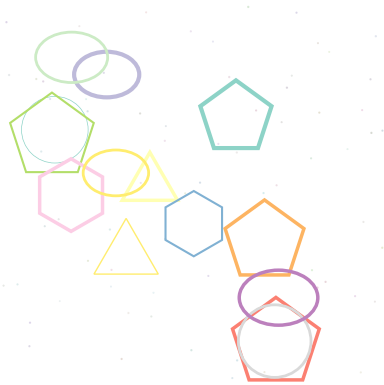[{"shape": "circle", "thickness": 0.5, "radius": 0.43, "center": [0.142, 0.663]}, {"shape": "pentagon", "thickness": 3, "radius": 0.49, "center": [0.613, 0.694]}, {"shape": "triangle", "thickness": 2.5, "radius": 0.42, "center": [0.389, 0.521]}, {"shape": "oval", "thickness": 3, "radius": 0.42, "center": [0.277, 0.806]}, {"shape": "pentagon", "thickness": 2.5, "radius": 0.59, "center": [0.717, 0.109]}, {"shape": "hexagon", "thickness": 1.5, "radius": 0.42, "center": [0.503, 0.419]}, {"shape": "pentagon", "thickness": 2.5, "radius": 0.54, "center": [0.687, 0.373]}, {"shape": "pentagon", "thickness": 1.5, "radius": 0.57, "center": [0.135, 0.645]}, {"shape": "hexagon", "thickness": 2.5, "radius": 0.47, "center": [0.185, 0.493]}, {"shape": "circle", "thickness": 2, "radius": 0.47, "center": [0.713, 0.114]}, {"shape": "oval", "thickness": 2.5, "radius": 0.51, "center": [0.723, 0.227]}, {"shape": "oval", "thickness": 2, "radius": 0.47, "center": [0.186, 0.851]}, {"shape": "oval", "thickness": 2, "radius": 0.43, "center": [0.301, 0.551]}, {"shape": "triangle", "thickness": 1, "radius": 0.48, "center": [0.328, 0.336]}]